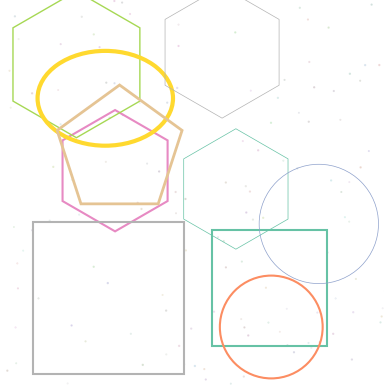[{"shape": "hexagon", "thickness": 0.5, "radius": 0.78, "center": [0.613, 0.509]}, {"shape": "square", "thickness": 1.5, "radius": 0.75, "center": [0.7, 0.252]}, {"shape": "circle", "thickness": 1.5, "radius": 0.67, "center": [0.705, 0.151]}, {"shape": "circle", "thickness": 0.5, "radius": 0.77, "center": [0.828, 0.418]}, {"shape": "hexagon", "thickness": 1.5, "radius": 0.79, "center": [0.299, 0.557]}, {"shape": "hexagon", "thickness": 1, "radius": 0.95, "center": [0.198, 0.833]}, {"shape": "oval", "thickness": 3, "radius": 0.88, "center": [0.273, 0.745]}, {"shape": "pentagon", "thickness": 2, "radius": 0.85, "center": [0.311, 0.609]}, {"shape": "square", "thickness": 1.5, "radius": 0.99, "center": [0.282, 0.226]}, {"shape": "hexagon", "thickness": 0.5, "radius": 0.86, "center": [0.577, 0.864]}]